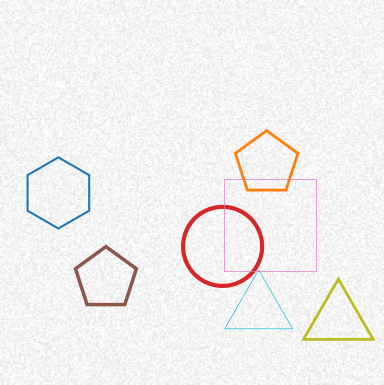[{"shape": "hexagon", "thickness": 1.5, "radius": 0.46, "center": [0.152, 0.499]}, {"shape": "pentagon", "thickness": 2, "radius": 0.43, "center": [0.693, 0.575]}, {"shape": "circle", "thickness": 3, "radius": 0.51, "center": [0.578, 0.36]}, {"shape": "pentagon", "thickness": 2.5, "radius": 0.42, "center": [0.275, 0.276]}, {"shape": "square", "thickness": 0.5, "radius": 0.59, "center": [0.701, 0.416]}, {"shape": "triangle", "thickness": 2, "radius": 0.52, "center": [0.879, 0.171]}, {"shape": "triangle", "thickness": 0.5, "radius": 0.51, "center": [0.672, 0.197]}]